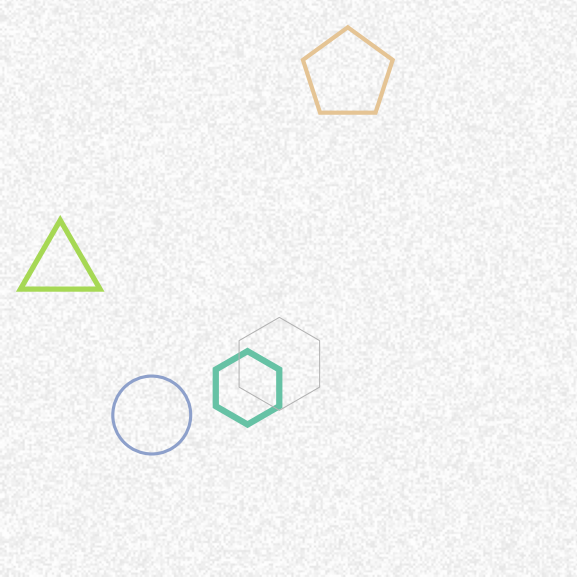[{"shape": "hexagon", "thickness": 3, "radius": 0.32, "center": [0.429, 0.328]}, {"shape": "circle", "thickness": 1.5, "radius": 0.34, "center": [0.263, 0.28]}, {"shape": "triangle", "thickness": 2.5, "radius": 0.4, "center": [0.104, 0.538]}, {"shape": "pentagon", "thickness": 2, "radius": 0.41, "center": [0.602, 0.87]}, {"shape": "hexagon", "thickness": 0.5, "radius": 0.4, "center": [0.484, 0.369]}]